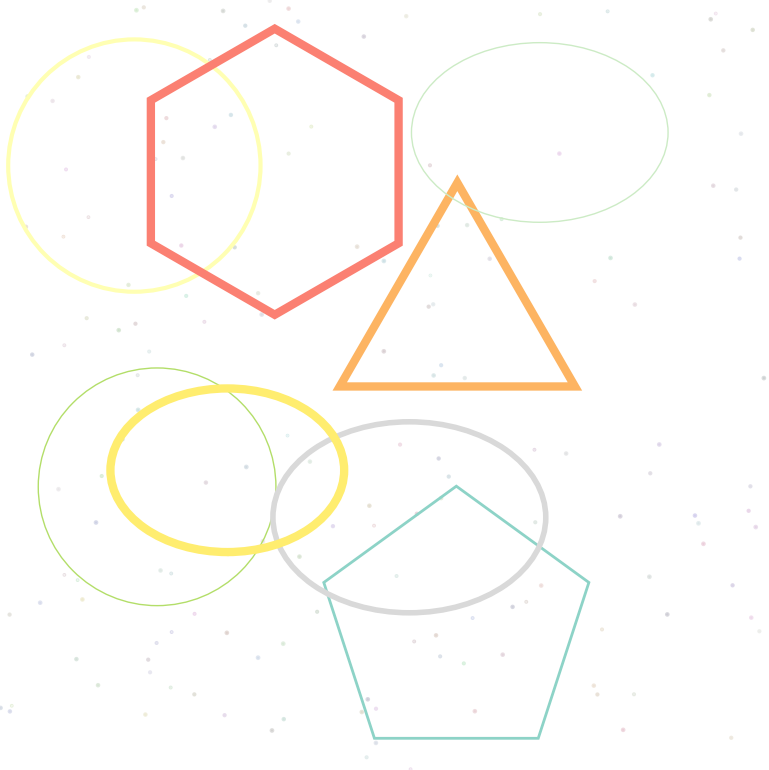[{"shape": "pentagon", "thickness": 1, "radius": 0.9, "center": [0.593, 0.188]}, {"shape": "circle", "thickness": 1.5, "radius": 0.82, "center": [0.175, 0.785]}, {"shape": "hexagon", "thickness": 3, "radius": 0.93, "center": [0.357, 0.777]}, {"shape": "triangle", "thickness": 3, "radius": 0.88, "center": [0.594, 0.586]}, {"shape": "circle", "thickness": 0.5, "radius": 0.77, "center": [0.204, 0.368]}, {"shape": "oval", "thickness": 2, "radius": 0.89, "center": [0.532, 0.328]}, {"shape": "oval", "thickness": 0.5, "radius": 0.83, "center": [0.701, 0.828]}, {"shape": "oval", "thickness": 3, "radius": 0.76, "center": [0.295, 0.389]}]